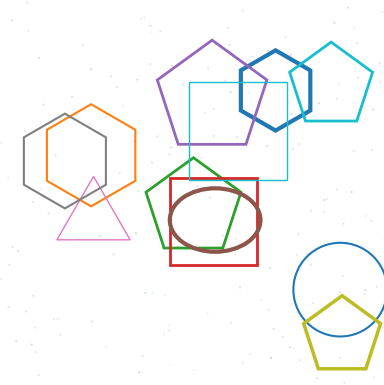[{"shape": "circle", "thickness": 1.5, "radius": 0.61, "center": [0.884, 0.248]}, {"shape": "hexagon", "thickness": 3, "radius": 0.52, "center": [0.716, 0.765]}, {"shape": "hexagon", "thickness": 1.5, "radius": 0.66, "center": [0.237, 0.597]}, {"shape": "pentagon", "thickness": 2, "radius": 0.65, "center": [0.502, 0.461]}, {"shape": "square", "thickness": 2, "radius": 0.57, "center": [0.556, 0.425]}, {"shape": "pentagon", "thickness": 2, "radius": 0.75, "center": [0.551, 0.746]}, {"shape": "oval", "thickness": 3, "radius": 0.59, "center": [0.559, 0.428]}, {"shape": "triangle", "thickness": 1, "radius": 0.55, "center": [0.243, 0.432]}, {"shape": "hexagon", "thickness": 1.5, "radius": 0.62, "center": [0.169, 0.582]}, {"shape": "pentagon", "thickness": 2.5, "radius": 0.52, "center": [0.889, 0.127]}, {"shape": "pentagon", "thickness": 2, "radius": 0.57, "center": [0.86, 0.777]}, {"shape": "square", "thickness": 1, "radius": 0.64, "center": [0.618, 0.66]}]